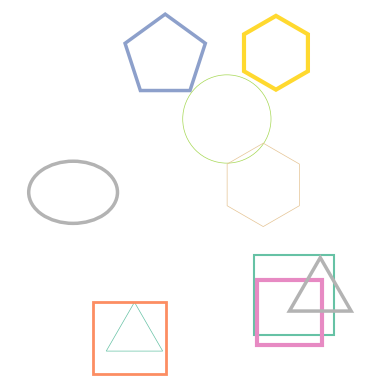[{"shape": "triangle", "thickness": 0.5, "radius": 0.42, "center": [0.349, 0.13]}, {"shape": "square", "thickness": 1.5, "radius": 0.52, "center": [0.763, 0.233]}, {"shape": "square", "thickness": 2, "radius": 0.47, "center": [0.336, 0.123]}, {"shape": "pentagon", "thickness": 2.5, "radius": 0.55, "center": [0.429, 0.854]}, {"shape": "square", "thickness": 3, "radius": 0.42, "center": [0.752, 0.188]}, {"shape": "circle", "thickness": 0.5, "radius": 0.57, "center": [0.589, 0.691]}, {"shape": "hexagon", "thickness": 3, "radius": 0.48, "center": [0.717, 0.863]}, {"shape": "hexagon", "thickness": 0.5, "radius": 0.54, "center": [0.684, 0.52]}, {"shape": "triangle", "thickness": 2.5, "radius": 0.46, "center": [0.832, 0.238]}, {"shape": "oval", "thickness": 2.5, "radius": 0.58, "center": [0.19, 0.501]}]